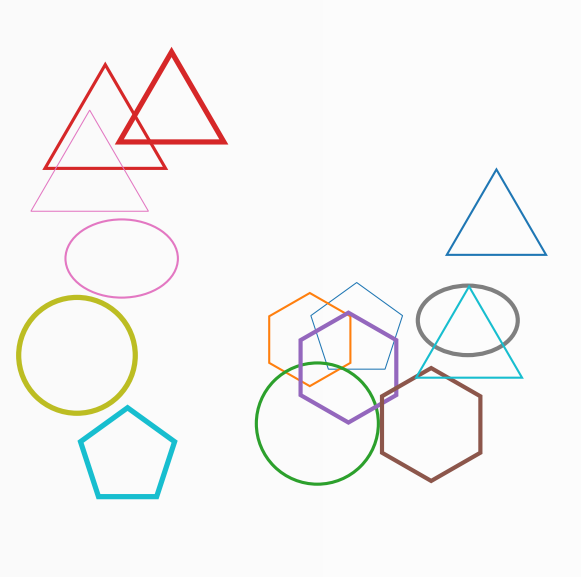[{"shape": "triangle", "thickness": 1, "radius": 0.49, "center": [0.854, 0.607]}, {"shape": "pentagon", "thickness": 0.5, "radius": 0.41, "center": [0.614, 0.427]}, {"shape": "hexagon", "thickness": 1, "radius": 0.4, "center": [0.533, 0.411]}, {"shape": "circle", "thickness": 1.5, "radius": 0.52, "center": [0.546, 0.266]}, {"shape": "triangle", "thickness": 1.5, "radius": 0.6, "center": [0.181, 0.767]}, {"shape": "triangle", "thickness": 2.5, "radius": 0.52, "center": [0.295, 0.805]}, {"shape": "hexagon", "thickness": 2, "radius": 0.48, "center": [0.599, 0.363]}, {"shape": "hexagon", "thickness": 2, "radius": 0.49, "center": [0.742, 0.264]}, {"shape": "triangle", "thickness": 0.5, "radius": 0.58, "center": [0.154, 0.692]}, {"shape": "oval", "thickness": 1, "radius": 0.48, "center": [0.209, 0.551]}, {"shape": "oval", "thickness": 2, "radius": 0.43, "center": [0.805, 0.444]}, {"shape": "circle", "thickness": 2.5, "radius": 0.5, "center": [0.132, 0.384]}, {"shape": "pentagon", "thickness": 2.5, "radius": 0.43, "center": [0.219, 0.208]}, {"shape": "triangle", "thickness": 1, "radius": 0.53, "center": [0.807, 0.398]}]